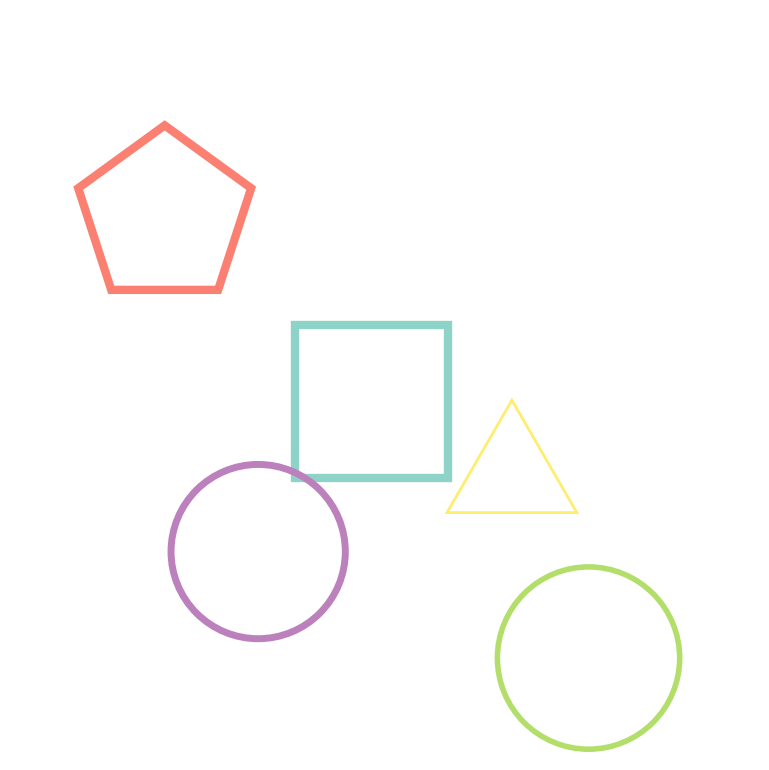[{"shape": "square", "thickness": 3, "radius": 0.5, "center": [0.483, 0.479]}, {"shape": "pentagon", "thickness": 3, "radius": 0.59, "center": [0.214, 0.719]}, {"shape": "circle", "thickness": 2, "radius": 0.59, "center": [0.764, 0.145]}, {"shape": "circle", "thickness": 2.5, "radius": 0.57, "center": [0.335, 0.284]}, {"shape": "triangle", "thickness": 1, "radius": 0.49, "center": [0.665, 0.383]}]